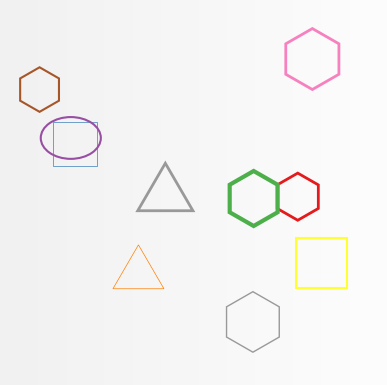[{"shape": "hexagon", "thickness": 2, "radius": 0.31, "center": [0.768, 0.489]}, {"shape": "square", "thickness": 0.5, "radius": 0.29, "center": [0.193, 0.626]}, {"shape": "hexagon", "thickness": 3, "radius": 0.36, "center": [0.655, 0.484]}, {"shape": "oval", "thickness": 1.5, "radius": 0.39, "center": [0.183, 0.642]}, {"shape": "triangle", "thickness": 0.5, "radius": 0.38, "center": [0.357, 0.288]}, {"shape": "square", "thickness": 1.5, "radius": 0.33, "center": [0.83, 0.317]}, {"shape": "hexagon", "thickness": 1.5, "radius": 0.29, "center": [0.102, 0.767]}, {"shape": "hexagon", "thickness": 2, "radius": 0.4, "center": [0.806, 0.847]}, {"shape": "hexagon", "thickness": 1, "radius": 0.39, "center": [0.653, 0.164]}, {"shape": "triangle", "thickness": 2, "radius": 0.41, "center": [0.427, 0.494]}]